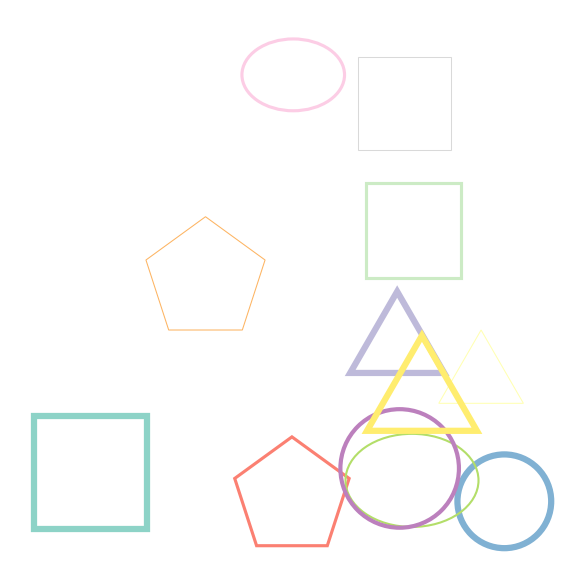[{"shape": "square", "thickness": 3, "radius": 0.49, "center": [0.157, 0.182]}, {"shape": "triangle", "thickness": 0.5, "radius": 0.42, "center": [0.833, 0.343]}, {"shape": "triangle", "thickness": 3, "radius": 0.47, "center": [0.688, 0.4]}, {"shape": "pentagon", "thickness": 1.5, "radius": 0.52, "center": [0.506, 0.138]}, {"shape": "circle", "thickness": 3, "radius": 0.41, "center": [0.873, 0.131]}, {"shape": "pentagon", "thickness": 0.5, "radius": 0.54, "center": [0.356, 0.515]}, {"shape": "oval", "thickness": 1, "radius": 0.58, "center": [0.713, 0.167]}, {"shape": "oval", "thickness": 1.5, "radius": 0.44, "center": [0.508, 0.87]}, {"shape": "square", "thickness": 0.5, "radius": 0.4, "center": [0.701, 0.82]}, {"shape": "circle", "thickness": 2, "radius": 0.51, "center": [0.692, 0.188]}, {"shape": "square", "thickness": 1.5, "radius": 0.41, "center": [0.717, 0.599]}, {"shape": "triangle", "thickness": 3, "radius": 0.55, "center": [0.731, 0.308]}]